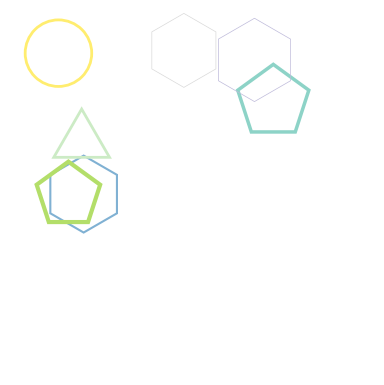[{"shape": "pentagon", "thickness": 2.5, "radius": 0.49, "center": [0.71, 0.736]}, {"shape": "hexagon", "thickness": 0.5, "radius": 0.54, "center": [0.661, 0.844]}, {"shape": "hexagon", "thickness": 1.5, "radius": 0.5, "center": [0.217, 0.496]}, {"shape": "pentagon", "thickness": 3, "radius": 0.43, "center": [0.178, 0.493]}, {"shape": "hexagon", "thickness": 0.5, "radius": 0.48, "center": [0.478, 0.869]}, {"shape": "triangle", "thickness": 2, "radius": 0.42, "center": [0.212, 0.633]}, {"shape": "circle", "thickness": 2, "radius": 0.43, "center": [0.152, 0.862]}]